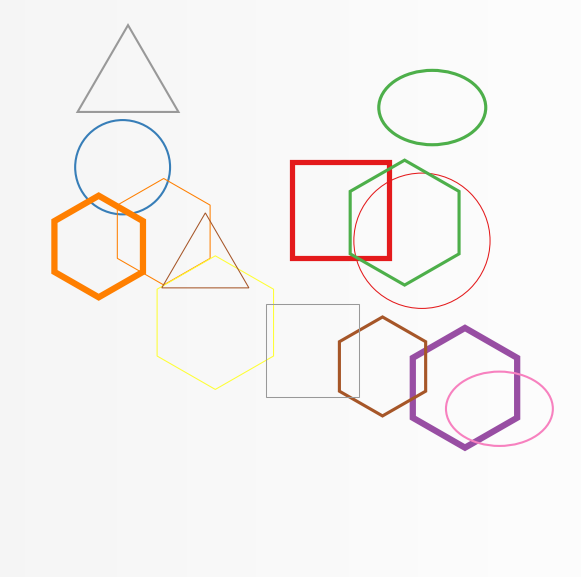[{"shape": "circle", "thickness": 0.5, "radius": 0.59, "center": [0.726, 0.582]}, {"shape": "square", "thickness": 2.5, "radius": 0.42, "center": [0.586, 0.635]}, {"shape": "circle", "thickness": 1, "radius": 0.41, "center": [0.211, 0.71]}, {"shape": "oval", "thickness": 1.5, "radius": 0.46, "center": [0.744, 0.813]}, {"shape": "hexagon", "thickness": 1.5, "radius": 0.54, "center": [0.696, 0.614]}, {"shape": "hexagon", "thickness": 3, "radius": 0.52, "center": [0.8, 0.328]}, {"shape": "hexagon", "thickness": 0.5, "radius": 0.46, "center": [0.282, 0.598]}, {"shape": "hexagon", "thickness": 3, "radius": 0.44, "center": [0.17, 0.572]}, {"shape": "hexagon", "thickness": 0.5, "radius": 0.58, "center": [0.37, 0.44]}, {"shape": "hexagon", "thickness": 1.5, "radius": 0.43, "center": [0.658, 0.365]}, {"shape": "triangle", "thickness": 0.5, "radius": 0.43, "center": [0.353, 0.544]}, {"shape": "oval", "thickness": 1, "radius": 0.46, "center": [0.859, 0.291]}, {"shape": "square", "thickness": 0.5, "radius": 0.4, "center": [0.538, 0.392]}, {"shape": "triangle", "thickness": 1, "radius": 0.5, "center": [0.22, 0.855]}]